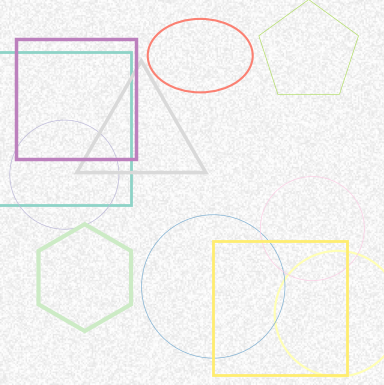[{"shape": "square", "thickness": 2, "radius": 0.99, "center": [0.143, 0.667]}, {"shape": "circle", "thickness": 1.5, "radius": 0.82, "center": [0.877, 0.185]}, {"shape": "circle", "thickness": 0.5, "radius": 0.71, "center": [0.167, 0.546]}, {"shape": "oval", "thickness": 1.5, "radius": 0.68, "center": [0.52, 0.855]}, {"shape": "circle", "thickness": 0.5, "radius": 0.93, "center": [0.554, 0.256]}, {"shape": "pentagon", "thickness": 0.5, "radius": 0.68, "center": [0.802, 0.865]}, {"shape": "circle", "thickness": 0.5, "radius": 0.68, "center": [0.811, 0.406]}, {"shape": "triangle", "thickness": 2.5, "radius": 0.97, "center": [0.367, 0.649]}, {"shape": "square", "thickness": 2.5, "radius": 0.78, "center": [0.198, 0.742]}, {"shape": "hexagon", "thickness": 3, "radius": 0.69, "center": [0.22, 0.279]}, {"shape": "square", "thickness": 2, "radius": 0.87, "center": [0.727, 0.2]}]